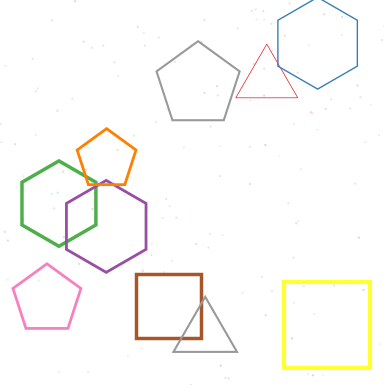[{"shape": "triangle", "thickness": 0.5, "radius": 0.46, "center": [0.693, 0.792]}, {"shape": "hexagon", "thickness": 1, "radius": 0.6, "center": [0.825, 0.888]}, {"shape": "hexagon", "thickness": 2.5, "radius": 0.55, "center": [0.153, 0.471]}, {"shape": "hexagon", "thickness": 2, "radius": 0.6, "center": [0.276, 0.412]}, {"shape": "pentagon", "thickness": 2, "radius": 0.4, "center": [0.277, 0.585]}, {"shape": "square", "thickness": 3, "radius": 0.55, "center": [0.85, 0.156]}, {"shape": "square", "thickness": 2.5, "radius": 0.42, "center": [0.438, 0.205]}, {"shape": "pentagon", "thickness": 2, "radius": 0.46, "center": [0.122, 0.222]}, {"shape": "triangle", "thickness": 1.5, "radius": 0.48, "center": [0.533, 0.134]}, {"shape": "pentagon", "thickness": 1.5, "radius": 0.57, "center": [0.515, 0.78]}]